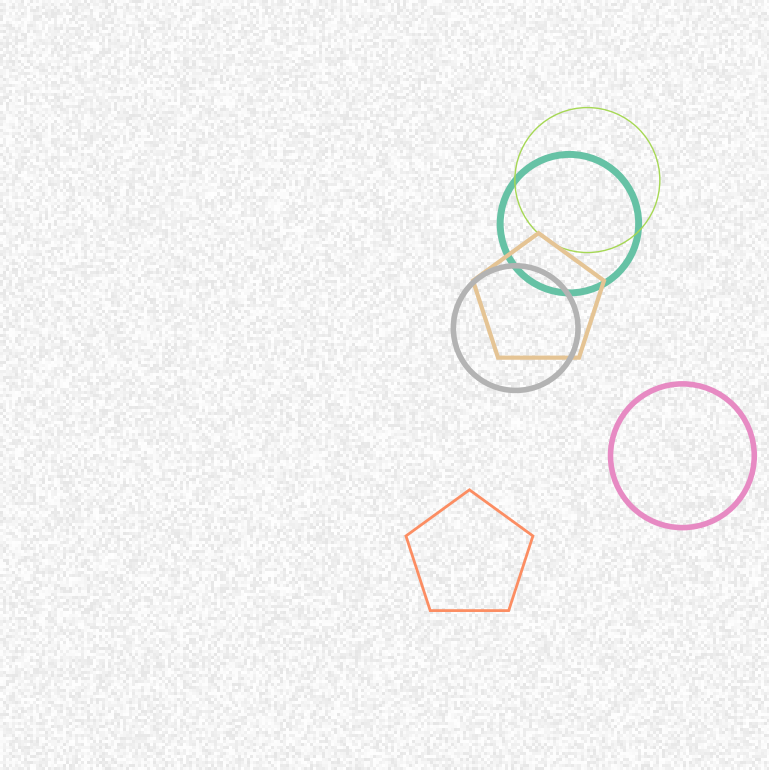[{"shape": "circle", "thickness": 2.5, "radius": 0.45, "center": [0.739, 0.71]}, {"shape": "pentagon", "thickness": 1, "radius": 0.43, "center": [0.61, 0.277]}, {"shape": "circle", "thickness": 2, "radius": 0.47, "center": [0.886, 0.408]}, {"shape": "circle", "thickness": 0.5, "radius": 0.47, "center": [0.763, 0.766]}, {"shape": "pentagon", "thickness": 1.5, "radius": 0.45, "center": [0.699, 0.608]}, {"shape": "circle", "thickness": 2, "radius": 0.4, "center": [0.67, 0.574]}]